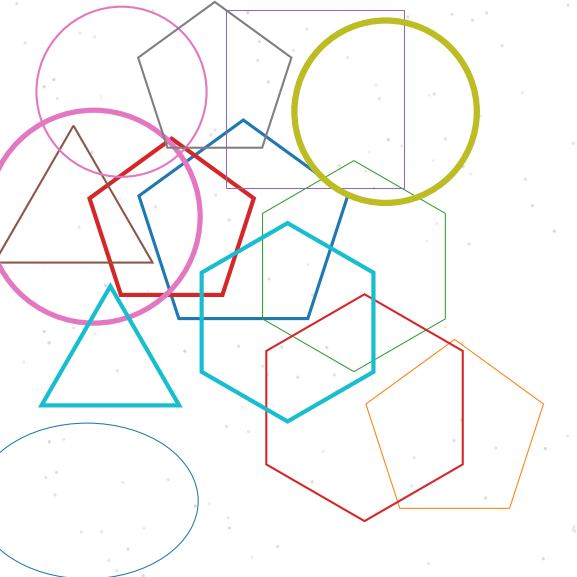[{"shape": "pentagon", "thickness": 1.5, "radius": 0.95, "center": [0.421, 0.601]}, {"shape": "oval", "thickness": 0.5, "radius": 0.96, "center": [0.151, 0.132]}, {"shape": "pentagon", "thickness": 0.5, "radius": 0.81, "center": [0.787, 0.25]}, {"shape": "hexagon", "thickness": 0.5, "radius": 0.91, "center": [0.613, 0.538]}, {"shape": "hexagon", "thickness": 1, "radius": 0.98, "center": [0.631, 0.293]}, {"shape": "pentagon", "thickness": 2, "radius": 0.75, "center": [0.297, 0.609]}, {"shape": "square", "thickness": 0.5, "radius": 0.77, "center": [0.545, 0.828]}, {"shape": "triangle", "thickness": 1, "radius": 0.79, "center": [0.127, 0.623]}, {"shape": "circle", "thickness": 1, "radius": 0.74, "center": [0.21, 0.84]}, {"shape": "circle", "thickness": 2.5, "radius": 0.92, "center": [0.162, 0.624]}, {"shape": "pentagon", "thickness": 1, "radius": 0.7, "center": [0.372, 0.856]}, {"shape": "circle", "thickness": 3, "radius": 0.79, "center": [0.668, 0.806]}, {"shape": "triangle", "thickness": 2, "radius": 0.69, "center": [0.191, 0.366]}, {"shape": "hexagon", "thickness": 2, "radius": 0.86, "center": [0.498, 0.441]}]